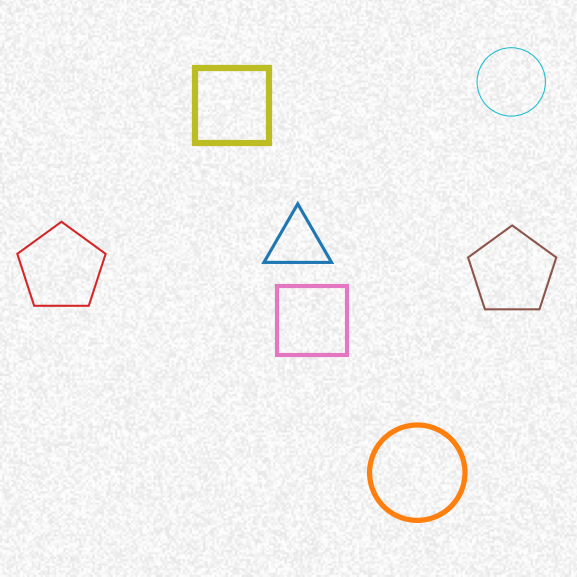[{"shape": "triangle", "thickness": 1.5, "radius": 0.34, "center": [0.516, 0.579]}, {"shape": "circle", "thickness": 2.5, "radius": 0.41, "center": [0.723, 0.181]}, {"shape": "pentagon", "thickness": 1, "radius": 0.4, "center": [0.106, 0.535]}, {"shape": "pentagon", "thickness": 1, "radius": 0.4, "center": [0.887, 0.528]}, {"shape": "square", "thickness": 2, "radius": 0.3, "center": [0.541, 0.444]}, {"shape": "square", "thickness": 3, "radius": 0.32, "center": [0.402, 0.816]}, {"shape": "circle", "thickness": 0.5, "radius": 0.3, "center": [0.885, 0.857]}]